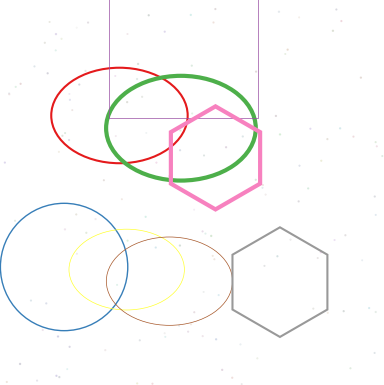[{"shape": "oval", "thickness": 1.5, "radius": 0.89, "center": [0.31, 0.7]}, {"shape": "circle", "thickness": 1, "radius": 0.83, "center": [0.166, 0.307]}, {"shape": "oval", "thickness": 3, "radius": 0.97, "center": [0.47, 0.667]}, {"shape": "square", "thickness": 0.5, "radius": 0.97, "center": [0.477, 0.888]}, {"shape": "oval", "thickness": 0.5, "radius": 0.75, "center": [0.329, 0.3]}, {"shape": "oval", "thickness": 0.5, "radius": 0.82, "center": [0.44, 0.27]}, {"shape": "hexagon", "thickness": 3, "radius": 0.67, "center": [0.56, 0.59]}, {"shape": "hexagon", "thickness": 1.5, "radius": 0.71, "center": [0.727, 0.267]}]